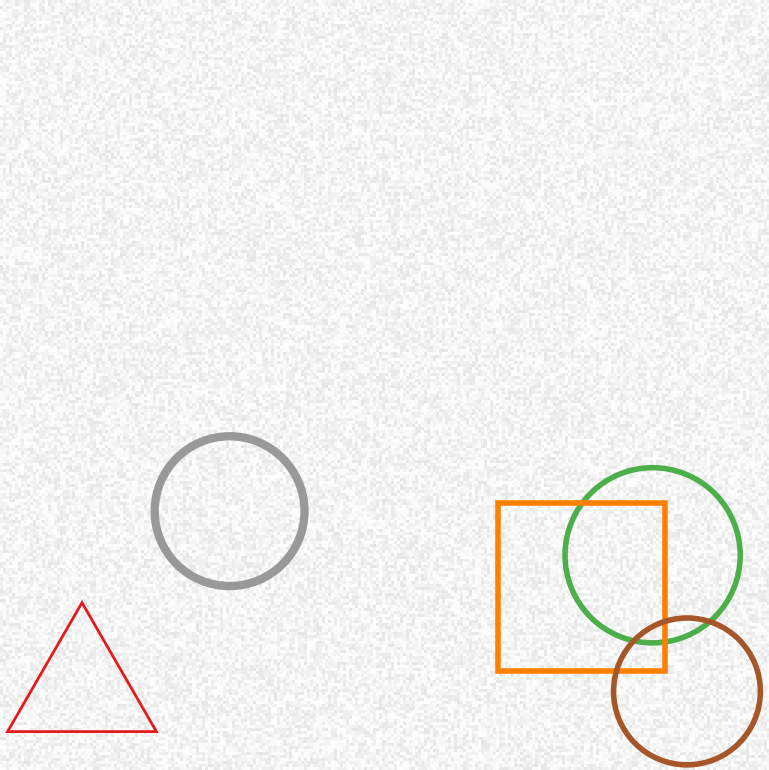[{"shape": "triangle", "thickness": 1, "radius": 0.56, "center": [0.106, 0.106]}, {"shape": "circle", "thickness": 2, "radius": 0.57, "center": [0.848, 0.279]}, {"shape": "square", "thickness": 2, "radius": 0.55, "center": [0.755, 0.238]}, {"shape": "circle", "thickness": 2, "radius": 0.48, "center": [0.892, 0.102]}, {"shape": "circle", "thickness": 3, "radius": 0.49, "center": [0.298, 0.336]}]